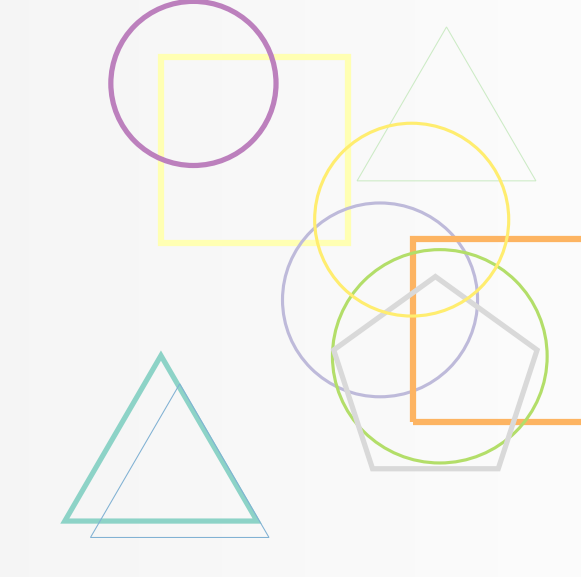[{"shape": "triangle", "thickness": 2.5, "radius": 0.96, "center": [0.277, 0.192]}, {"shape": "square", "thickness": 3, "radius": 0.8, "center": [0.437, 0.74]}, {"shape": "circle", "thickness": 1.5, "radius": 0.84, "center": [0.654, 0.48]}, {"shape": "triangle", "thickness": 0.5, "radius": 0.89, "center": [0.309, 0.157]}, {"shape": "square", "thickness": 3, "radius": 0.79, "center": [0.868, 0.426]}, {"shape": "circle", "thickness": 1.5, "radius": 0.92, "center": [0.757, 0.382]}, {"shape": "pentagon", "thickness": 2.5, "radius": 0.92, "center": [0.749, 0.336]}, {"shape": "circle", "thickness": 2.5, "radius": 0.71, "center": [0.333, 0.855]}, {"shape": "triangle", "thickness": 0.5, "radius": 0.89, "center": [0.768, 0.775]}, {"shape": "circle", "thickness": 1.5, "radius": 0.83, "center": [0.708, 0.619]}]